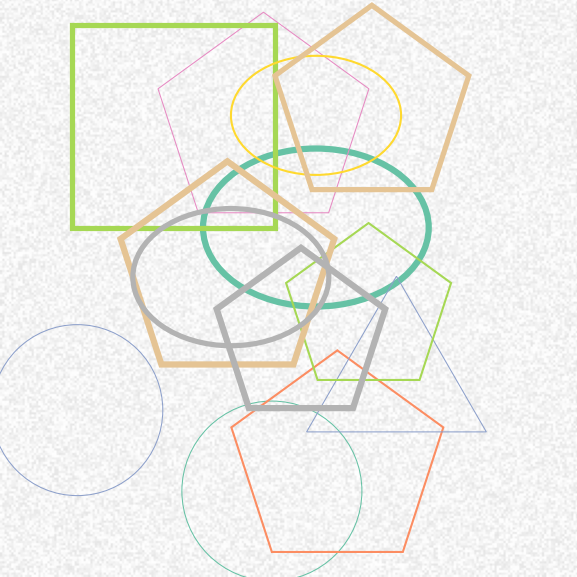[{"shape": "oval", "thickness": 3, "radius": 0.98, "center": [0.547, 0.605]}, {"shape": "circle", "thickness": 0.5, "radius": 0.78, "center": [0.471, 0.149]}, {"shape": "pentagon", "thickness": 1, "radius": 0.96, "center": [0.584, 0.199]}, {"shape": "triangle", "thickness": 0.5, "radius": 0.9, "center": [0.686, 0.341]}, {"shape": "circle", "thickness": 0.5, "radius": 0.74, "center": [0.134, 0.289]}, {"shape": "pentagon", "thickness": 0.5, "radius": 0.96, "center": [0.456, 0.786]}, {"shape": "square", "thickness": 2.5, "radius": 0.88, "center": [0.3, 0.78]}, {"shape": "pentagon", "thickness": 1, "radius": 0.75, "center": [0.638, 0.463]}, {"shape": "oval", "thickness": 1, "radius": 0.74, "center": [0.547, 0.799]}, {"shape": "pentagon", "thickness": 2.5, "radius": 0.88, "center": [0.644, 0.814]}, {"shape": "pentagon", "thickness": 3, "radius": 0.97, "center": [0.394, 0.525]}, {"shape": "oval", "thickness": 2.5, "radius": 0.85, "center": [0.4, 0.519]}, {"shape": "pentagon", "thickness": 3, "radius": 0.77, "center": [0.521, 0.417]}]